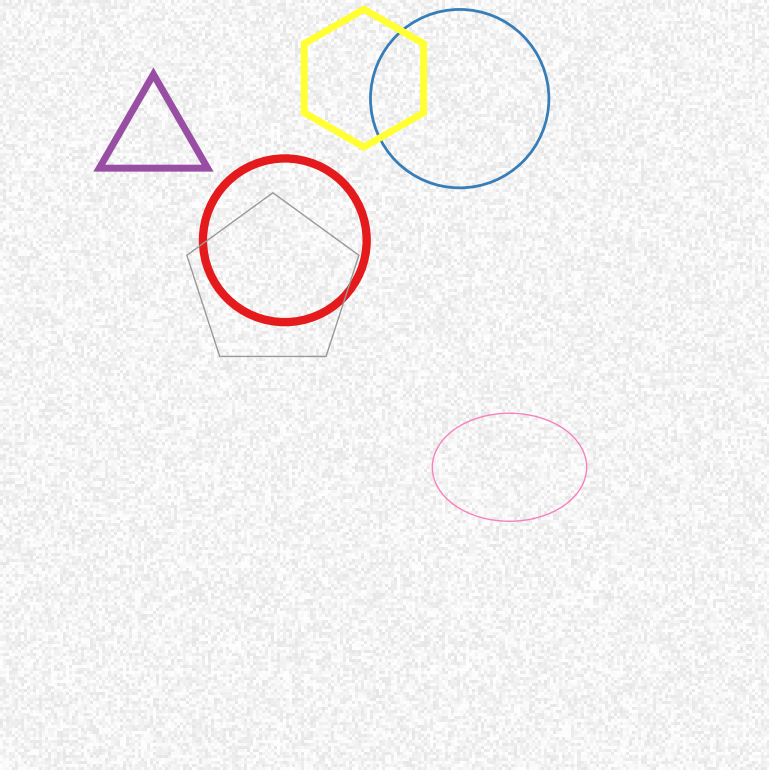[{"shape": "circle", "thickness": 3, "radius": 0.53, "center": [0.37, 0.688]}, {"shape": "circle", "thickness": 1, "radius": 0.58, "center": [0.597, 0.872]}, {"shape": "triangle", "thickness": 2.5, "radius": 0.41, "center": [0.199, 0.822]}, {"shape": "hexagon", "thickness": 2.5, "radius": 0.45, "center": [0.473, 0.899]}, {"shape": "oval", "thickness": 0.5, "radius": 0.5, "center": [0.662, 0.393]}, {"shape": "pentagon", "thickness": 0.5, "radius": 0.59, "center": [0.354, 0.632]}]